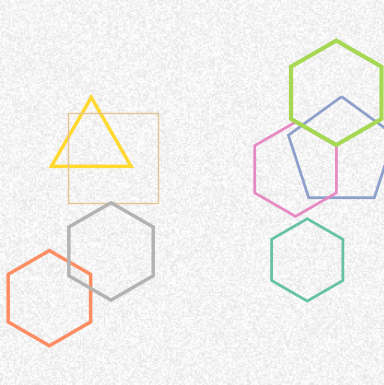[{"shape": "hexagon", "thickness": 2, "radius": 0.53, "center": [0.798, 0.325]}, {"shape": "hexagon", "thickness": 2.5, "radius": 0.62, "center": [0.128, 0.226]}, {"shape": "pentagon", "thickness": 2, "radius": 0.73, "center": [0.887, 0.604]}, {"shape": "hexagon", "thickness": 2, "radius": 0.61, "center": [0.768, 0.56]}, {"shape": "hexagon", "thickness": 3, "radius": 0.68, "center": [0.873, 0.759]}, {"shape": "triangle", "thickness": 2.5, "radius": 0.6, "center": [0.237, 0.628]}, {"shape": "square", "thickness": 1, "radius": 0.58, "center": [0.293, 0.589]}, {"shape": "hexagon", "thickness": 2.5, "radius": 0.63, "center": [0.288, 0.347]}]